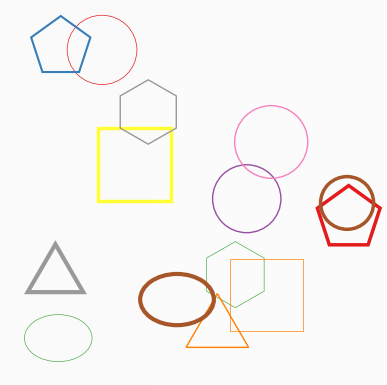[{"shape": "pentagon", "thickness": 2.5, "radius": 0.43, "center": [0.9, 0.433]}, {"shape": "circle", "thickness": 0.5, "radius": 0.45, "center": [0.263, 0.87]}, {"shape": "pentagon", "thickness": 1.5, "radius": 0.4, "center": [0.157, 0.878]}, {"shape": "oval", "thickness": 0.5, "radius": 0.44, "center": [0.15, 0.122]}, {"shape": "hexagon", "thickness": 0.5, "radius": 0.43, "center": [0.607, 0.287]}, {"shape": "circle", "thickness": 1, "radius": 0.44, "center": [0.637, 0.484]}, {"shape": "triangle", "thickness": 1, "radius": 0.47, "center": [0.561, 0.144]}, {"shape": "square", "thickness": 0.5, "radius": 0.47, "center": [0.688, 0.233]}, {"shape": "square", "thickness": 2.5, "radius": 0.47, "center": [0.347, 0.573]}, {"shape": "circle", "thickness": 2.5, "radius": 0.34, "center": [0.896, 0.473]}, {"shape": "oval", "thickness": 3, "radius": 0.48, "center": [0.457, 0.222]}, {"shape": "circle", "thickness": 1, "radius": 0.47, "center": [0.7, 0.631]}, {"shape": "hexagon", "thickness": 1, "radius": 0.42, "center": [0.383, 0.709]}, {"shape": "triangle", "thickness": 3, "radius": 0.41, "center": [0.143, 0.283]}]